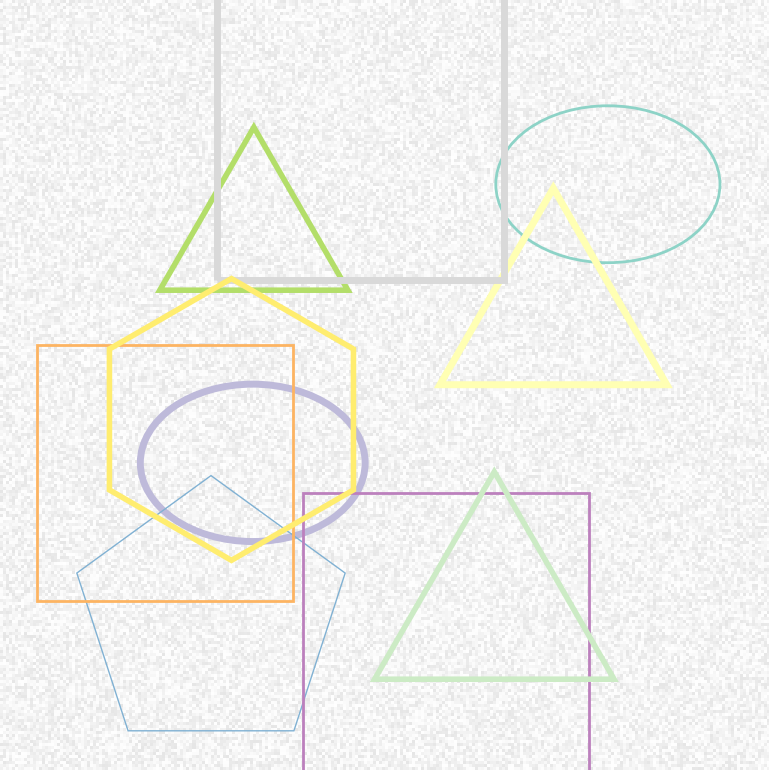[{"shape": "oval", "thickness": 1, "radius": 0.73, "center": [0.789, 0.761]}, {"shape": "triangle", "thickness": 2.5, "radius": 0.85, "center": [0.719, 0.585]}, {"shape": "oval", "thickness": 2.5, "radius": 0.73, "center": [0.328, 0.399]}, {"shape": "pentagon", "thickness": 0.5, "radius": 0.92, "center": [0.274, 0.199]}, {"shape": "square", "thickness": 1, "radius": 0.83, "center": [0.214, 0.386]}, {"shape": "triangle", "thickness": 2, "radius": 0.71, "center": [0.33, 0.694]}, {"shape": "square", "thickness": 2.5, "radius": 0.93, "center": [0.468, 0.822]}, {"shape": "square", "thickness": 1, "radius": 0.93, "center": [0.579, 0.174]}, {"shape": "triangle", "thickness": 2, "radius": 0.9, "center": [0.642, 0.208]}, {"shape": "hexagon", "thickness": 2, "radius": 0.91, "center": [0.301, 0.455]}]